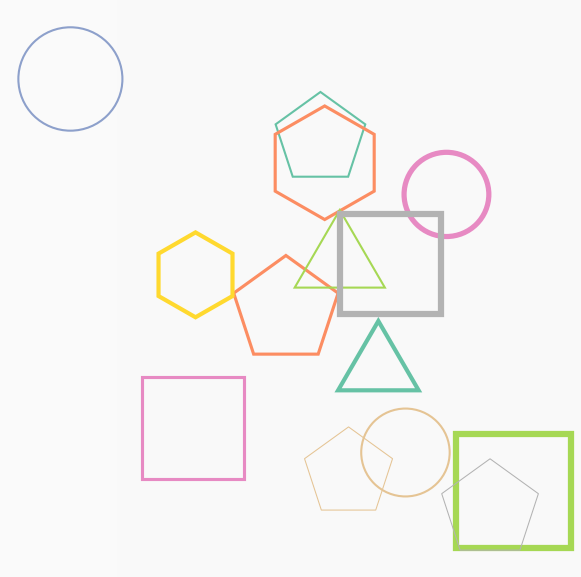[{"shape": "triangle", "thickness": 2, "radius": 0.4, "center": [0.651, 0.363]}, {"shape": "pentagon", "thickness": 1, "radius": 0.41, "center": [0.551, 0.759]}, {"shape": "hexagon", "thickness": 1.5, "radius": 0.49, "center": [0.559, 0.717]}, {"shape": "pentagon", "thickness": 1.5, "radius": 0.47, "center": [0.492, 0.462]}, {"shape": "circle", "thickness": 1, "radius": 0.45, "center": [0.121, 0.862]}, {"shape": "square", "thickness": 1.5, "radius": 0.44, "center": [0.332, 0.259]}, {"shape": "circle", "thickness": 2.5, "radius": 0.36, "center": [0.768, 0.662]}, {"shape": "triangle", "thickness": 1, "radius": 0.45, "center": [0.585, 0.546]}, {"shape": "square", "thickness": 3, "radius": 0.49, "center": [0.883, 0.149]}, {"shape": "hexagon", "thickness": 2, "radius": 0.37, "center": [0.336, 0.523]}, {"shape": "circle", "thickness": 1, "radius": 0.38, "center": [0.698, 0.216]}, {"shape": "pentagon", "thickness": 0.5, "radius": 0.4, "center": [0.6, 0.18]}, {"shape": "square", "thickness": 3, "radius": 0.44, "center": [0.672, 0.542]}, {"shape": "pentagon", "thickness": 0.5, "radius": 0.44, "center": [0.843, 0.117]}]